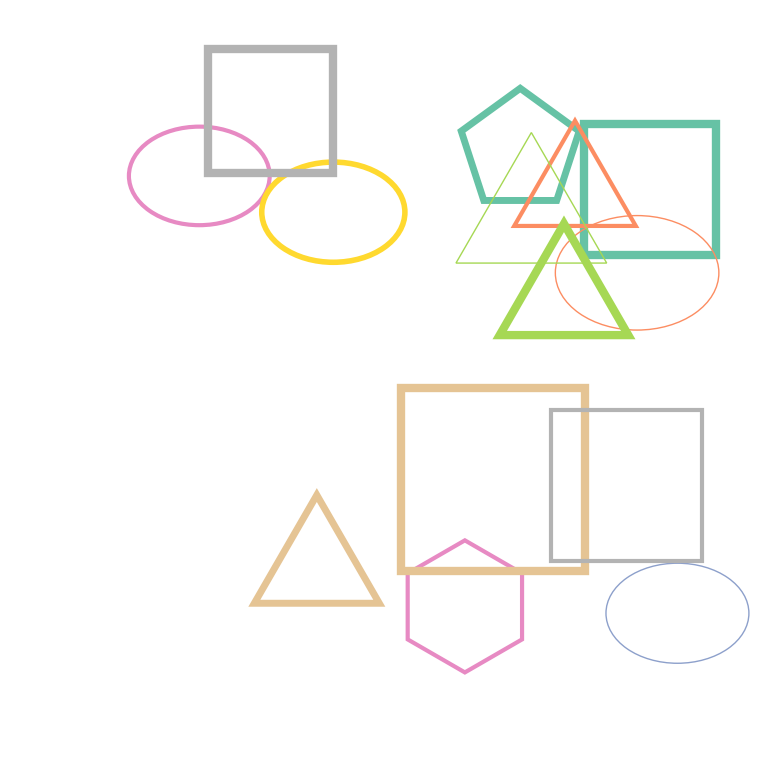[{"shape": "pentagon", "thickness": 2.5, "radius": 0.4, "center": [0.676, 0.805]}, {"shape": "square", "thickness": 3, "radius": 0.43, "center": [0.844, 0.754]}, {"shape": "oval", "thickness": 0.5, "radius": 0.53, "center": [0.827, 0.646]}, {"shape": "triangle", "thickness": 1.5, "radius": 0.46, "center": [0.747, 0.752]}, {"shape": "oval", "thickness": 0.5, "radius": 0.46, "center": [0.88, 0.204]}, {"shape": "hexagon", "thickness": 1.5, "radius": 0.43, "center": [0.604, 0.212]}, {"shape": "oval", "thickness": 1.5, "radius": 0.46, "center": [0.259, 0.772]}, {"shape": "triangle", "thickness": 3, "radius": 0.48, "center": [0.732, 0.613]}, {"shape": "triangle", "thickness": 0.5, "radius": 0.57, "center": [0.69, 0.715]}, {"shape": "oval", "thickness": 2, "radius": 0.46, "center": [0.433, 0.724]}, {"shape": "square", "thickness": 3, "radius": 0.6, "center": [0.64, 0.377]}, {"shape": "triangle", "thickness": 2.5, "radius": 0.47, "center": [0.411, 0.263]}, {"shape": "square", "thickness": 1.5, "radius": 0.49, "center": [0.814, 0.369]}, {"shape": "square", "thickness": 3, "radius": 0.4, "center": [0.351, 0.856]}]